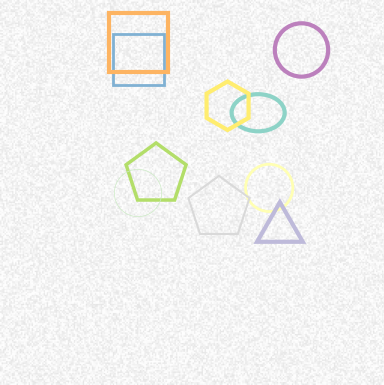[{"shape": "oval", "thickness": 3, "radius": 0.34, "center": [0.671, 0.707]}, {"shape": "circle", "thickness": 2, "radius": 0.31, "center": [0.699, 0.512]}, {"shape": "triangle", "thickness": 3, "radius": 0.34, "center": [0.727, 0.406]}, {"shape": "square", "thickness": 2, "radius": 0.33, "center": [0.359, 0.846]}, {"shape": "square", "thickness": 3, "radius": 0.38, "center": [0.359, 0.889]}, {"shape": "pentagon", "thickness": 2.5, "radius": 0.41, "center": [0.405, 0.547]}, {"shape": "pentagon", "thickness": 1.5, "radius": 0.42, "center": [0.569, 0.46]}, {"shape": "circle", "thickness": 3, "radius": 0.35, "center": [0.783, 0.87]}, {"shape": "circle", "thickness": 0.5, "radius": 0.31, "center": [0.358, 0.499]}, {"shape": "hexagon", "thickness": 3, "radius": 0.31, "center": [0.591, 0.725]}]